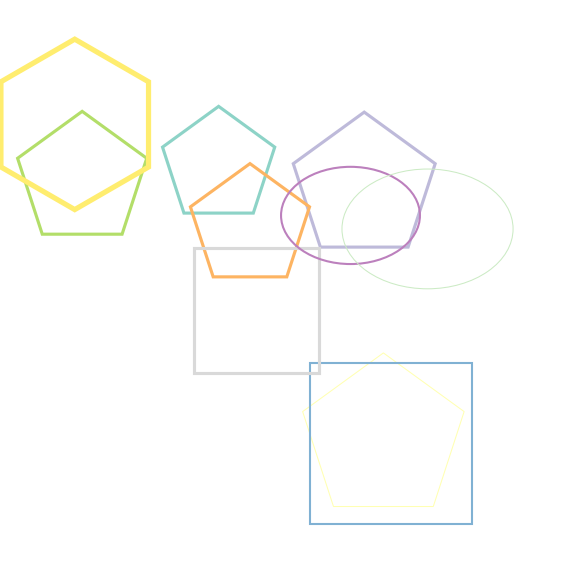[{"shape": "pentagon", "thickness": 1.5, "radius": 0.51, "center": [0.379, 0.713]}, {"shape": "pentagon", "thickness": 0.5, "radius": 0.74, "center": [0.664, 0.241]}, {"shape": "pentagon", "thickness": 1.5, "radius": 0.65, "center": [0.631, 0.676]}, {"shape": "square", "thickness": 1, "radius": 0.7, "center": [0.677, 0.231]}, {"shape": "pentagon", "thickness": 1.5, "radius": 0.54, "center": [0.433, 0.607]}, {"shape": "pentagon", "thickness": 1.5, "radius": 0.59, "center": [0.142, 0.689]}, {"shape": "square", "thickness": 1.5, "radius": 0.54, "center": [0.444, 0.462]}, {"shape": "oval", "thickness": 1, "radius": 0.6, "center": [0.607, 0.626]}, {"shape": "oval", "thickness": 0.5, "radius": 0.74, "center": [0.74, 0.603]}, {"shape": "hexagon", "thickness": 2.5, "radius": 0.74, "center": [0.129, 0.784]}]